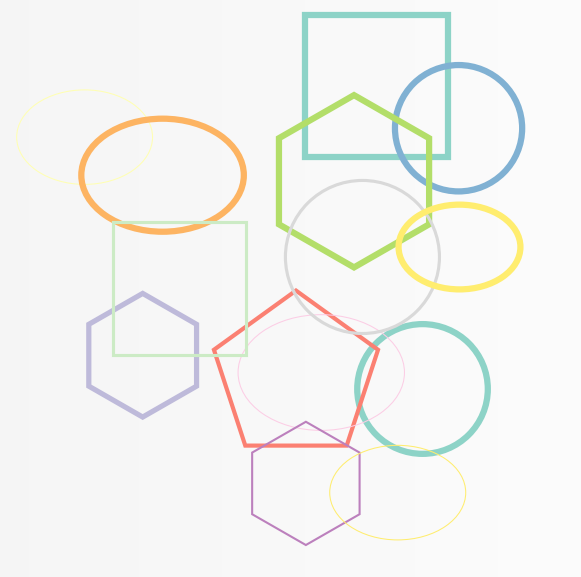[{"shape": "circle", "thickness": 3, "radius": 0.56, "center": [0.727, 0.326]}, {"shape": "square", "thickness": 3, "radius": 0.61, "center": [0.647, 0.85]}, {"shape": "oval", "thickness": 0.5, "radius": 0.58, "center": [0.146, 0.762]}, {"shape": "hexagon", "thickness": 2.5, "radius": 0.54, "center": [0.245, 0.384]}, {"shape": "pentagon", "thickness": 2, "radius": 0.74, "center": [0.509, 0.348]}, {"shape": "circle", "thickness": 3, "radius": 0.55, "center": [0.789, 0.777]}, {"shape": "oval", "thickness": 3, "radius": 0.7, "center": [0.28, 0.696]}, {"shape": "hexagon", "thickness": 3, "radius": 0.75, "center": [0.609, 0.685]}, {"shape": "oval", "thickness": 0.5, "radius": 0.72, "center": [0.553, 0.354]}, {"shape": "circle", "thickness": 1.5, "radius": 0.66, "center": [0.624, 0.554]}, {"shape": "hexagon", "thickness": 1, "radius": 0.53, "center": [0.526, 0.162]}, {"shape": "square", "thickness": 1.5, "radius": 0.57, "center": [0.309, 0.5]}, {"shape": "oval", "thickness": 3, "radius": 0.52, "center": [0.791, 0.571]}, {"shape": "oval", "thickness": 0.5, "radius": 0.58, "center": [0.684, 0.146]}]